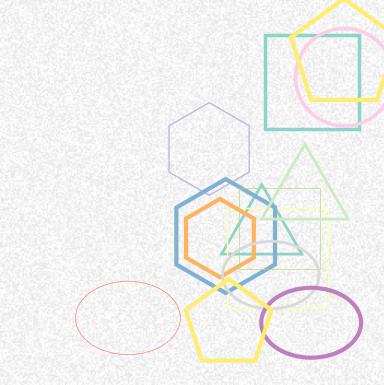[{"shape": "triangle", "thickness": 2, "radius": 0.6, "center": [0.68, 0.4]}, {"shape": "square", "thickness": 2.5, "radius": 0.61, "center": [0.81, 0.788]}, {"shape": "square", "thickness": 1, "radius": 0.65, "center": [0.72, 0.33]}, {"shape": "hexagon", "thickness": 1, "radius": 0.6, "center": [0.543, 0.613]}, {"shape": "oval", "thickness": 0.5, "radius": 0.68, "center": [0.332, 0.174]}, {"shape": "hexagon", "thickness": 3, "radius": 0.74, "center": [0.586, 0.387]}, {"shape": "hexagon", "thickness": 3, "radius": 0.51, "center": [0.571, 0.382]}, {"shape": "square", "thickness": 0.5, "radius": 0.53, "center": [0.726, 0.406]}, {"shape": "circle", "thickness": 2.5, "radius": 0.63, "center": [0.895, 0.8]}, {"shape": "oval", "thickness": 2, "radius": 0.63, "center": [0.703, 0.285]}, {"shape": "oval", "thickness": 3, "radius": 0.65, "center": [0.808, 0.162]}, {"shape": "triangle", "thickness": 2, "radius": 0.65, "center": [0.792, 0.496]}, {"shape": "pentagon", "thickness": 3, "radius": 0.59, "center": [0.594, 0.158]}, {"shape": "pentagon", "thickness": 3, "radius": 0.73, "center": [0.894, 0.858]}]